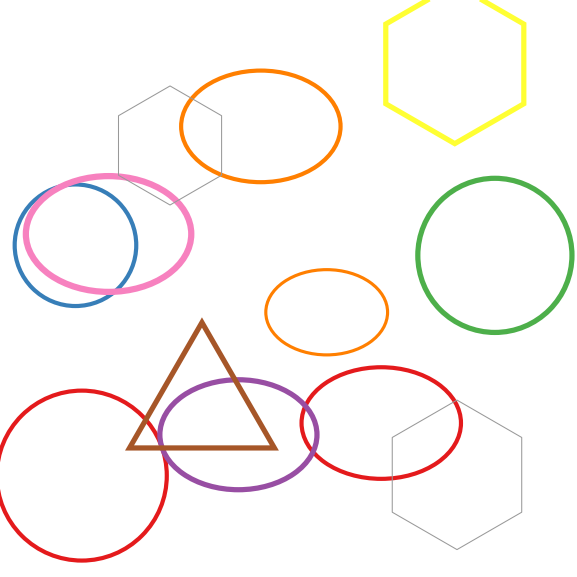[{"shape": "oval", "thickness": 2, "radius": 0.69, "center": [0.66, 0.267]}, {"shape": "circle", "thickness": 2, "radius": 0.74, "center": [0.142, 0.176]}, {"shape": "circle", "thickness": 2, "radius": 0.53, "center": [0.131, 0.574]}, {"shape": "circle", "thickness": 2.5, "radius": 0.67, "center": [0.857, 0.557]}, {"shape": "oval", "thickness": 2.5, "radius": 0.68, "center": [0.413, 0.246]}, {"shape": "oval", "thickness": 2, "radius": 0.69, "center": [0.452, 0.78]}, {"shape": "oval", "thickness": 1.5, "radius": 0.53, "center": [0.566, 0.458]}, {"shape": "hexagon", "thickness": 2.5, "radius": 0.69, "center": [0.788, 0.888]}, {"shape": "triangle", "thickness": 2.5, "radius": 0.72, "center": [0.35, 0.296]}, {"shape": "oval", "thickness": 3, "radius": 0.72, "center": [0.188, 0.594]}, {"shape": "hexagon", "thickness": 0.5, "radius": 0.52, "center": [0.294, 0.747]}, {"shape": "hexagon", "thickness": 0.5, "radius": 0.65, "center": [0.791, 0.177]}]